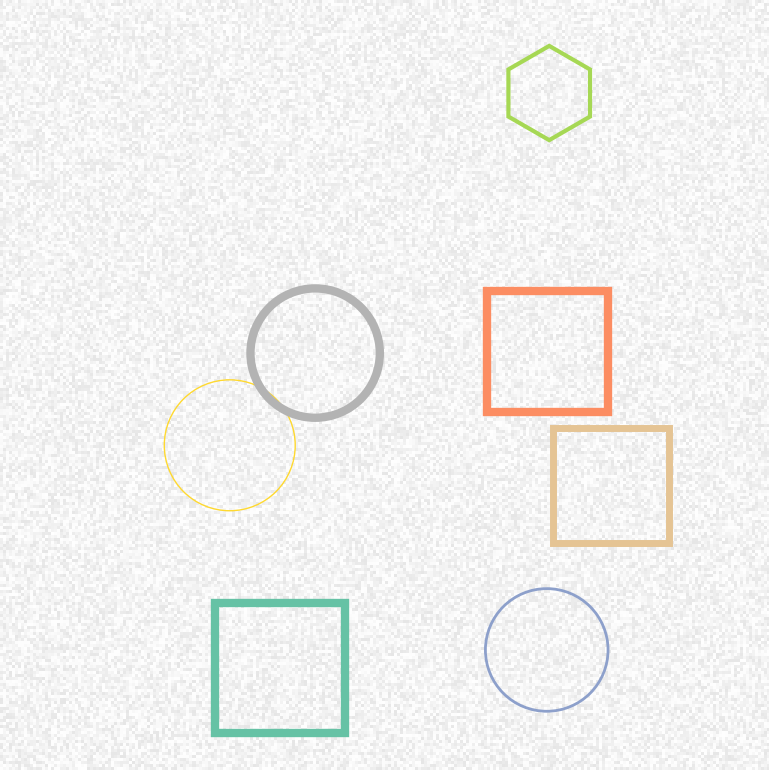[{"shape": "square", "thickness": 3, "radius": 0.42, "center": [0.364, 0.132]}, {"shape": "square", "thickness": 3, "radius": 0.39, "center": [0.711, 0.544]}, {"shape": "circle", "thickness": 1, "radius": 0.4, "center": [0.71, 0.156]}, {"shape": "hexagon", "thickness": 1.5, "radius": 0.31, "center": [0.713, 0.879]}, {"shape": "circle", "thickness": 0.5, "radius": 0.43, "center": [0.298, 0.422]}, {"shape": "square", "thickness": 2.5, "radius": 0.37, "center": [0.794, 0.37]}, {"shape": "circle", "thickness": 3, "radius": 0.42, "center": [0.409, 0.541]}]